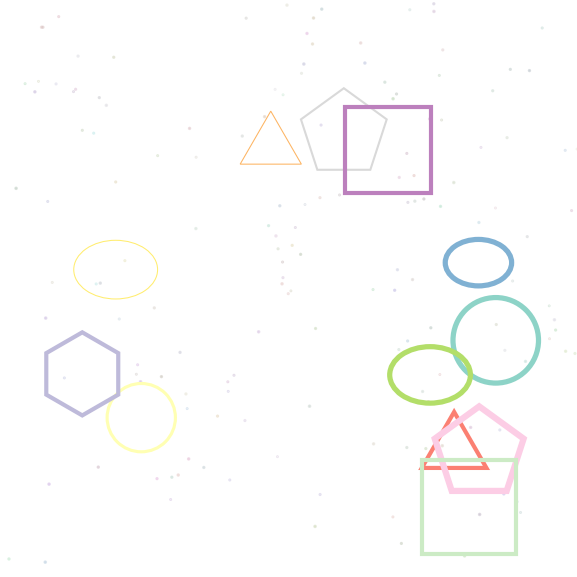[{"shape": "circle", "thickness": 2.5, "radius": 0.37, "center": [0.858, 0.41]}, {"shape": "circle", "thickness": 1.5, "radius": 0.3, "center": [0.245, 0.276]}, {"shape": "hexagon", "thickness": 2, "radius": 0.36, "center": [0.142, 0.352]}, {"shape": "triangle", "thickness": 2, "radius": 0.32, "center": [0.786, 0.221]}, {"shape": "oval", "thickness": 2.5, "radius": 0.29, "center": [0.828, 0.544]}, {"shape": "triangle", "thickness": 0.5, "radius": 0.31, "center": [0.469, 0.745]}, {"shape": "oval", "thickness": 2.5, "radius": 0.35, "center": [0.745, 0.35]}, {"shape": "pentagon", "thickness": 3, "radius": 0.4, "center": [0.83, 0.215]}, {"shape": "pentagon", "thickness": 1, "radius": 0.39, "center": [0.595, 0.768]}, {"shape": "square", "thickness": 2, "radius": 0.37, "center": [0.671, 0.739]}, {"shape": "square", "thickness": 2, "radius": 0.41, "center": [0.812, 0.121]}, {"shape": "oval", "thickness": 0.5, "radius": 0.36, "center": [0.2, 0.532]}]